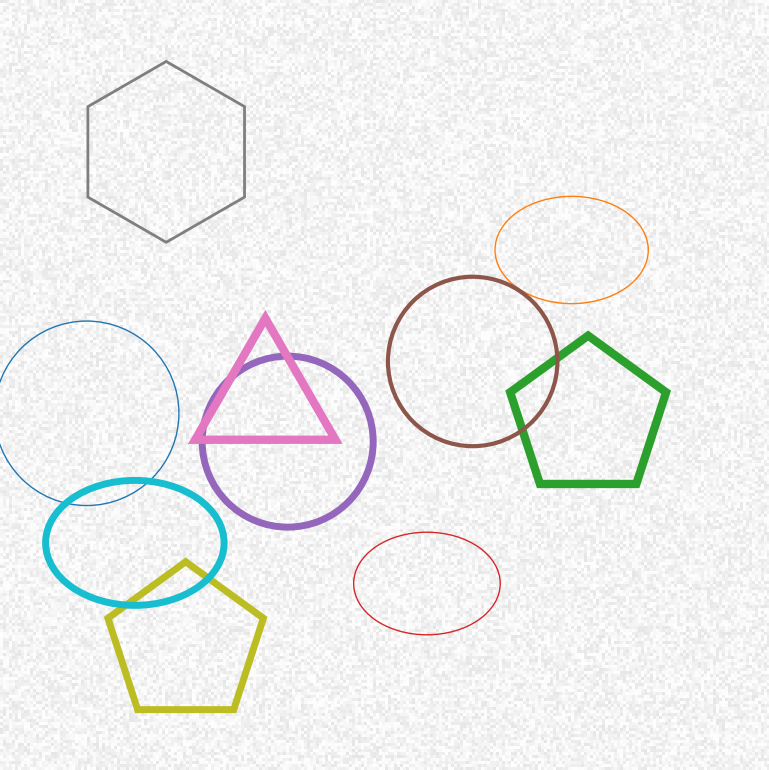[{"shape": "circle", "thickness": 0.5, "radius": 0.6, "center": [0.113, 0.463]}, {"shape": "oval", "thickness": 0.5, "radius": 0.5, "center": [0.742, 0.675]}, {"shape": "pentagon", "thickness": 3, "radius": 0.53, "center": [0.764, 0.458]}, {"shape": "oval", "thickness": 0.5, "radius": 0.48, "center": [0.554, 0.242]}, {"shape": "circle", "thickness": 2.5, "radius": 0.56, "center": [0.374, 0.426]}, {"shape": "circle", "thickness": 1.5, "radius": 0.55, "center": [0.614, 0.531]}, {"shape": "triangle", "thickness": 3, "radius": 0.53, "center": [0.345, 0.481]}, {"shape": "hexagon", "thickness": 1, "radius": 0.59, "center": [0.216, 0.803]}, {"shape": "pentagon", "thickness": 2.5, "radius": 0.53, "center": [0.241, 0.164]}, {"shape": "oval", "thickness": 2.5, "radius": 0.58, "center": [0.175, 0.295]}]